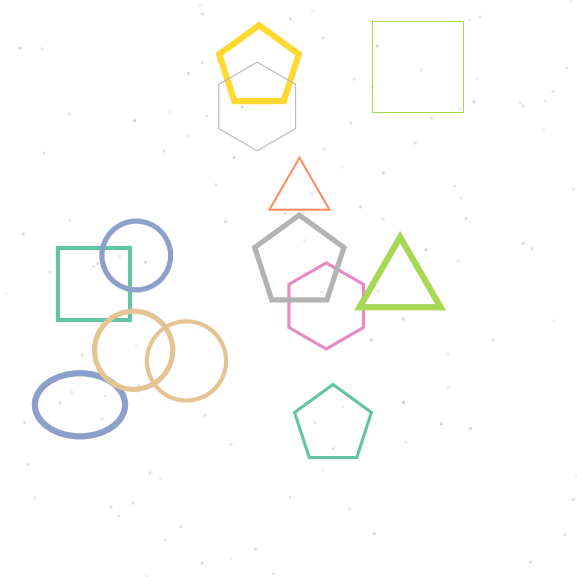[{"shape": "square", "thickness": 2, "radius": 0.31, "center": [0.163, 0.507]}, {"shape": "pentagon", "thickness": 1.5, "radius": 0.35, "center": [0.577, 0.263]}, {"shape": "triangle", "thickness": 1, "radius": 0.3, "center": [0.519, 0.666]}, {"shape": "circle", "thickness": 2.5, "radius": 0.3, "center": [0.236, 0.557]}, {"shape": "oval", "thickness": 3, "radius": 0.39, "center": [0.139, 0.298]}, {"shape": "hexagon", "thickness": 1.5, "radius": 0.37, "center": [0.565, 0.469]}, {"shape": "square", "thickness": 0.5, "radius": 0.39, "center": [0.723, 0.883]}, {"shape": "triangle", "thickness": 3, "radius": 0.4, "center": [0.693, 0.508]}, {"shape": "pentagon", "thickness": 3, "radius": 0.36, "center": [0.449, 0.883]}, {"shape": "circle", "thickness": 2, "radius": 0.34, "center": [0.323, 0.374]}, {"shape": "circle", "thickness": 2.5, "radius": 0.34, "center": [0.231, 0.393]}, {"shape": "hexagon", "thickness": 0.5, "radius": 0.38, "center": [0.445, 0.815]}, {"shape": "pentagon", "thickness": 2.5, "radius": 0.41, "center": [0.518, 0.546]}]